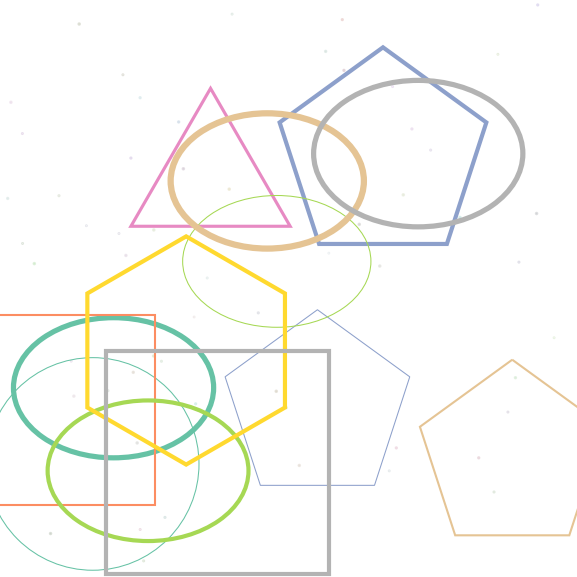[{"shape": "oval", "thickness": 2.5, "radius": 0.87, "center": [0.197, 0.328]}, {"shape": "circle", "thickness": 0.5, "radius": 0.92, "center": [0.161, 0.196]}, {"shape": "square", "thickness": 1, "radius": 0.82, "center": [0.105, 0.289]}, {"shape": "pentagon", "thickness": 0.5, "radius": 0.84, "center": [0.55, 0.295]}, {"shape": "pentagon", "thickness": 2, "radius": 0.94, "center": [0.663, 0.729]}, {"shape": "triangle", "thickness": 1.5, "radius": 0.8, "center": [0.365, 0.687]}, {"shape": "oval", "thickness": 0.5, "radius": 0.82, "center": [0.479, 0.547]}, {"shape": "oval", "thickness": 2, "radius": 0.87, "center": [0.256, 0.184]}, {"shape": "hexagon", "thickness": 2, "radius": 0.99, "center": [0.322, 0.392]}, {"shape": "oval", "thickness": 3, "radius": 0.84, "center": [0.463, 0.686]}, {"shape": "pentagon", "thickness": 1, "radius": 0.84, "center": [0.887, 0.208]}, {"shape": "oval", "thickness": 2.5, "radius": 0.91, "center": [0.724, 0.733]}, {"shape": "square", "thickness": 2, "radius": 0.96, "center": [0.377, 0.198]}]